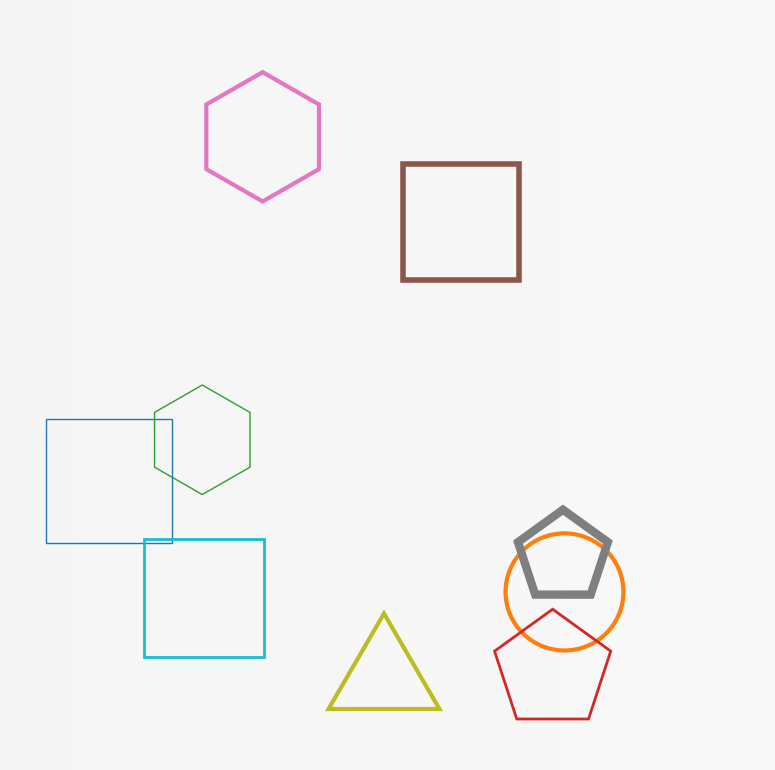[{"shape": "square", "thickness": 0.5, "radius": 0.41, "center": [0.141, 0.375]}, {"shape": "circle", "thickness": 1.5, "radius": 0.38, "center": [0.728, 0.231]}, {"shape": "hexagon", "thickness": 0.5, "radius": 0.36, "center": [0.261, 0.429]}, {"shape": "pentagon", "thickness": 1, "radius": 0.39, "center": [0.713, 0.13]}, {"shape": "square", "thickness": 2, "radius": 0.38, "center": [0.595, 0.712]}, {"shape": "hexagon", "thickness": 1.5, "radius": 0.42, "center": [0.339, 0.822]}, {"shape": "pentagon", "thickness": 3, "radius": 0.3, "center": [0.726, 0.277]}, {"shape": "triangle", "thickness": 1.5, "radius": 0.41, "center": [0.495, 0.121]}, {"shape": "square", "thickness": 1, "radius": 0.38, "center": [0.263, 0.223]}]